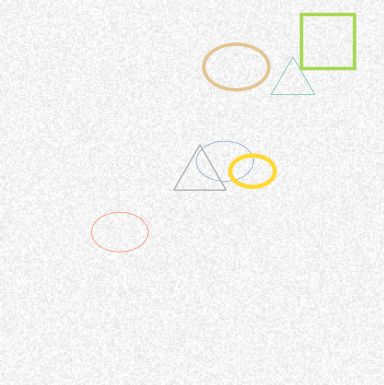[{"shape": "triangle", "thickness": 0.5, "radius": 0.33, "center": [0.761, 0.787]}, {"shape": "oval", "thickness": 0.5, "radius": 0.37, "center": [0.311, 0.397]}, {"shape": "oval", "thickness": 0.5, "radius": 0.37, "center": [0.584, 0.581]}, {"shape": "square", "thickness": 2.5, "radius": 0.35, "center": [0.851, 0.893]}, {"shape": "oval", "thickness": 3, "radius": 0.29, "center": [0.656, 0.555]}, {"shape": "oval", "thickness": 2.5, "radius": 0.42, "center": [0.614, 0.826]}, {"shape": "triangle", "thickness": 1, "radius": 0.39, "center": [0.519, 0.545]}]